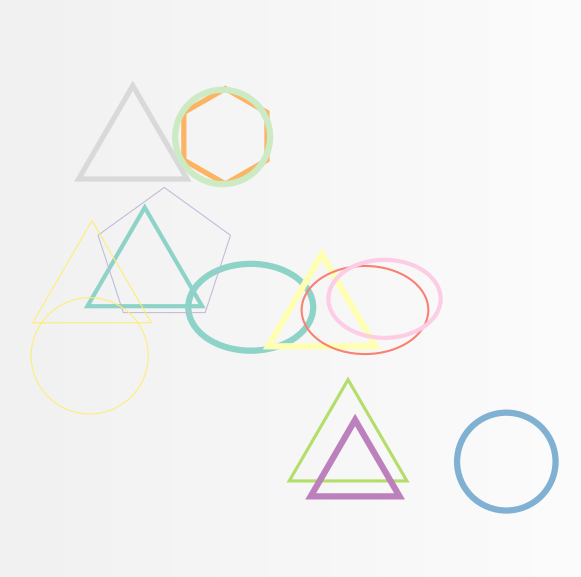[{"shape": "triangle", "thickness": 2, "radius": 0.57, "center": [0.249, 0.526]}, {"shape": "oval", "thickness": 3, "radius": 0.54, "center": [0.431, 0.467]}, {"shape": "triangle", "thickness": 3, "radius": 0.53, "center": [0.554, 0.453]}, {"shape": "pentagon", "thickness": 0.5, "radius": 0.6, "center": [0.283, 0.555]}, {"shape": "oval", "thickness": 1, "radius": 0.54, "center": [0.628, 0.462]}, {"shape": "circle", "thickness": 3, "radius": 0.42, "center": [0.871, 0.2]}, {"shape": "hexagon", "thickness": 2.5, "radius": 0.41, "center": [0.388, 0.763]}, {"shape": "triangle", "thickness": 1.5, "radius": 0.58, "center": [0.599, 0.225]}, {"shape": "oval", "thickness": 2, "radius": 0.48, "center": [0.662, 0.482]}, {"shape": "triangle", "thickness": 2.5, "radius": 0.54, "center": [0.228, 0.743]}, {"shape": "triangle", "thickness": 3, "radius": 0.44, "center": [0.611, 0.184]}, {"shape": "circle", "thickness": 3, "radius": 0.41, "center": [0.383, 0.762]}, {"shape": "circle", "thickness": 0.5, "radius": 0.5, "center": [0.154, 0.383]}, {"shape": "triangle", "thickness": 0.5, "radius": 0.59, "center": [0.158, 0.499]}]